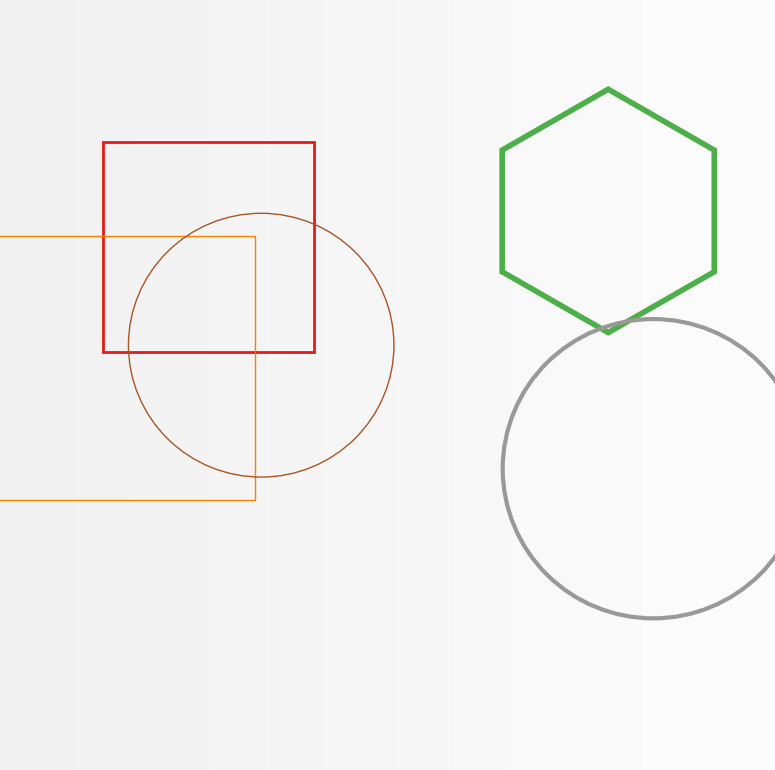[{"shape": "square", "thickness": 1, "radius": 0.68, "center": [0.269, 0.679]}, {"shape": "hexagon", "thickness": 2, "radius": 0.79, "center": [0.785, 0.726]}, {"shape": "square", "thickness": 0.5, "radius": 0.86, "center": [0.158, 0.522]}, {"shape": "circle", "thickness": 0.5, "radius": 0.86, "center": [0.337, 0.552]}, {"shape": "circle", "thickness": 1.5, "radius": 0.97, "center": [0.843, 0.391]}]